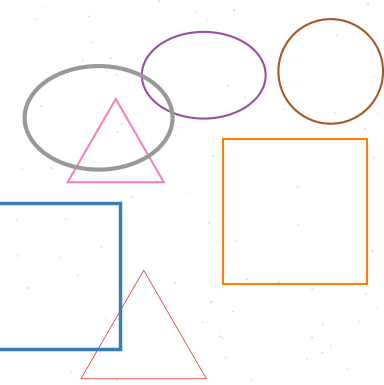[{"shape": "triangle", "thickness": 0.5, "radius": 0.94, "center": [0.373, 0.11]}, {"shape": "square", "thickness": 2.5, "radius": 0.95, "center": [0.121, 0.282]}, {"shape": "oval", "thickness": 1.5, "radius": 0.8, "center": [0.529, 0.805]}, {"shape": "square", "thickness": 1.5, "radius": 0.94, "center": [0.766, 0.451]}, {"shape": "circle", "thickness": 1.5, "radius": 0.68, "center": [0.859, 0.815]}, {"shape": "triangle", "thickness": 1.5, "radius": 0.72, "center": [0.301, 0.599]}, {"shape": "oval", "thickness": 3, "radius": 0.96, "center": [0.256, 0.694]}]